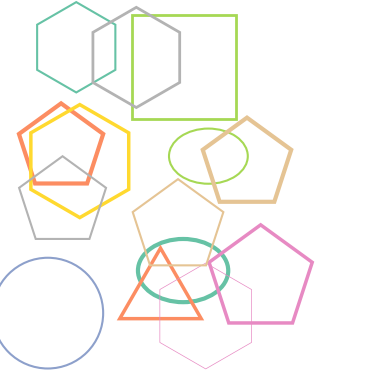[{"shape": "hexagon", "thickness": 1.5, "radius": 0.59, "center": [0.198, 0.877]}, {"shape": "oval", "thickness": 3, "radius": 0.59, "center": [0.476, 0.297]}, {"shape": "triangle", "thickness": 2.5, "radius": 0.61, "center": [0.417, 0.233]}, {"shape": "pentagon", "thickness": 3, "radius": 0.58, "center": [0.159, 0.616]}, {"shape": "circle", "thickness": 1.5, "radius": 0.72, "center": [0.124, 0.187]}, {"shape": "pentagon", "thickness": 2.5, "radius": 0.7, "center": [0.677, 0.275]}, {"shape": "hexagon", "thickness": 0.5, "radius": 0.69, "center": [0.534, 0.179]}, {"shape": "oval", "thickness": 1.5, "radius": 0.51, "center": [0.541, 0.594]}, {"shape": "square", "thickness": 2, "radius": 0.68, "center": [0.478, 0.826]}, {"shape": "hexagon", "thickness": 2.5, "radius": 0.73, "center": [0.207, 0.582]}, {"shape": "pentagon", "thickness": 3, "radius": 0.6, "center": [0.642, 0.574]}, {"shape": "pentagon", "thickness": 1.5, "radius": 0.62, "center": [0.462, 0.411]}, {"shape": "hexagon", "thickness": 2, "radius": 0.65, "center": [0.354, 0.851]}, {"shape": "pentagon", "thickness": 1.5, "radius": 0.59, "center": [0.163, 0.475]}]